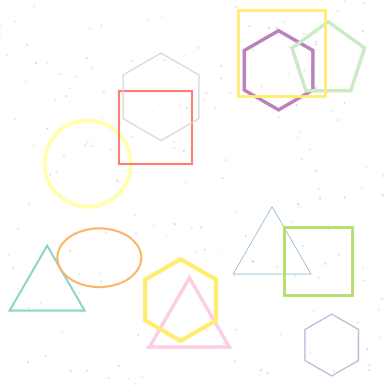[{"shape": "triangle", "thickness": 1.5, "radius": 0.56, "center": [0.122, 0.249]}, {"shape": "circle", "thickness": 3, "radius": 0.56, "center": [0.228, 0.575]}, {"shape": "hexagon", "thickness": 1, "radius": 0.4, "center": [0.862, 0.104]}, {"shape": "square", "thickness": 1.5, "radius": 0.48, "center": [0.405, 0.669]}, {"shape": "triangle", "thickness": 0.5, "radius": 0.58, "center": [0.707, 0.347]}, {"shape": "oval", "thickness": 1.5, "radius": 0.54, "center": [0.258, 0.331]}, {"shape": "square", "thickness": 2, "radius": 0.44, "center": [0.826, 0.322]}, {"shape": "triangle", "thickness": 2.5, "radius": 0.6, "center": [0.492, 0.158]}, {"shape": "hexagon", "thickness": 1, "radius": 0.57, "center": [0.418, 0.749]}, {"shape": "hexagon", "thickness": 2.5, "radius": 0.51, "center": [0.724, 0.818]}, {"shape": "pentagon", "thickness": 2.5, "radius": 0.5, "center": [0.853, 0.845]}, {"shape": "square", "thickness": 2, "radius": 0.56, "center": [0.731, 0.863]}, {"shape": "hexagon", "thickness": 3, "radius": 0.53, "center": [0.469, 0.221]}]